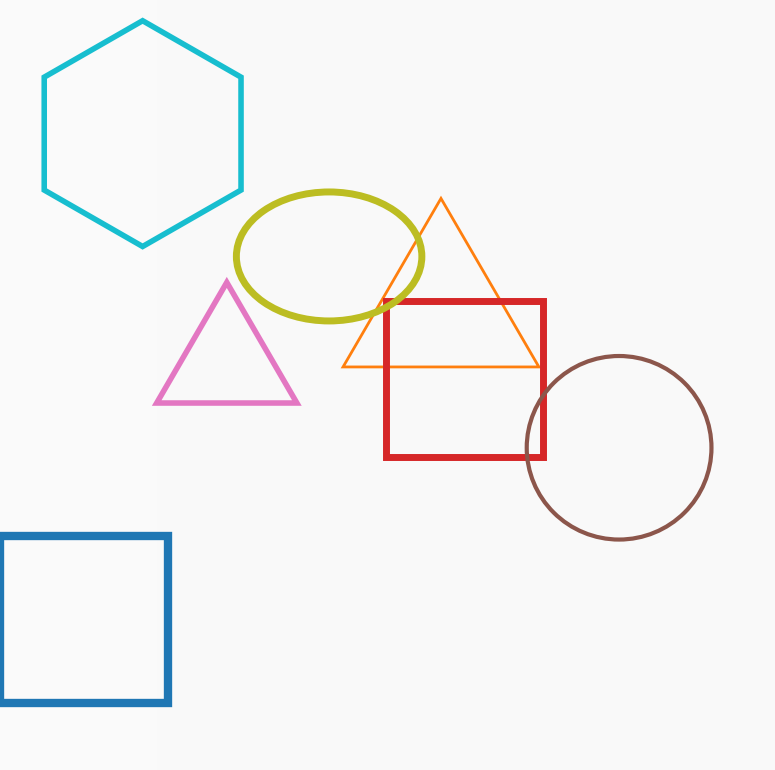[{"shape": "square", "thickness": 3, "radius": 0.54, "center": [0.108, 0.195]}, {"shape": "triangle", "thickness": 1, "radius": 0.73, "center": [0.569, 0.596]}, {"shape": "square", "thickness": 2.5, "radius": 0.51, "center": [0.6, 0.508]}, {"shape": "circle", "thickness": 1.5, "radius": 0.6, "center": [0.799, 0.418]}, {"shape": "triangle", "thickness": 2, "radius": 0.52, "center": [0.293, 0.529]}, {"shape": "oval", "thickness": 2.5, "radius": 0.6, "center": [0.425, 0.667]}, {"shape": "hexagon", "thickness": 2, "radius": 0.73, "center": [0.184, 0.826]}]